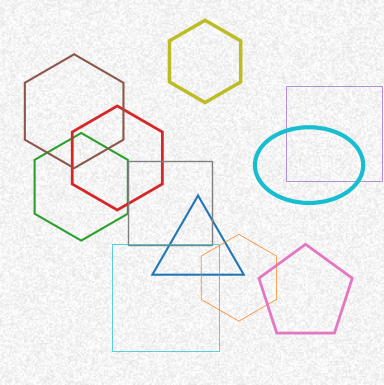[{"shape": "triangle", "thickness": 1.5, "radius": 0.69, "center": [0.514, 0.355]}, {"shape": "hexagon", "thickness": 0.5, "radius": 0.56, "center": [0.62, 0.279]}, {"shape": "hexagon", "thickness": 1.5, "radius": 0.7, "center": [0.211, 0.515]}, {"shape": "hexagon", "thickness": 2, "radius": 0.68, "center": [0.305, 0.59]}, {"shape": "square", "thickness": 0.5, "radius": 0.62, "center": [0.868, 0.653]}, {"shape": "hexagon", "thickness": 1.5, "radius": 0.74, "center": [0.193, 0.711]}, {"shape": "pentagon", "thickness": 2, "radius": 0.64, "center": [0.794, 0.238]}, {"shape": "square", "thickness": 1, "radius": 0.55, "center": [0.441, 0.472]}, {"shape": "hexagon", "thickness": 2.5, "radius": 0.53, "center": [0.533, 0.841]}, {"shape": "square", "thickness": 0.5, "radius": 0.7, "center": [0.43, 0.227]}, {"shape": "oval", "thickness": 3, "radius": 0.7, "center": [0.803, 0.571]}]